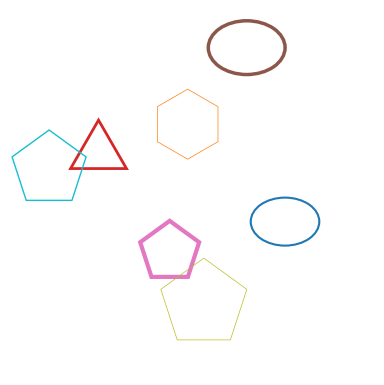[{"shape": "oval", "thickness": 1.5, "radius": 0.45, "center": [0.74, 0.424]}, {"shape": "hexagon", "thickness": 0.5, "radius": 0.45, "center": [0.487, 0.677]}, {"shape": "triangle", "thickness": 2, "radius": 0.42, "center": [0.256, 0.604]}, {"shape": "oval", "thickness": 2.5, "radius": 0.5, "center": [0.641, 0.876]}, {"shape": "pentagon", "thickness": 3, "radius": 0.4, "center": [0.441, 0.346]}, {"shape": "pentagon", "thickness": 0.5, "radius": 0.59, "center": [0.529, 0.212]}, {"shape": "pentagon", "thickness": 1, "radius": 0.51, "center": [0.128, 0.561]}]